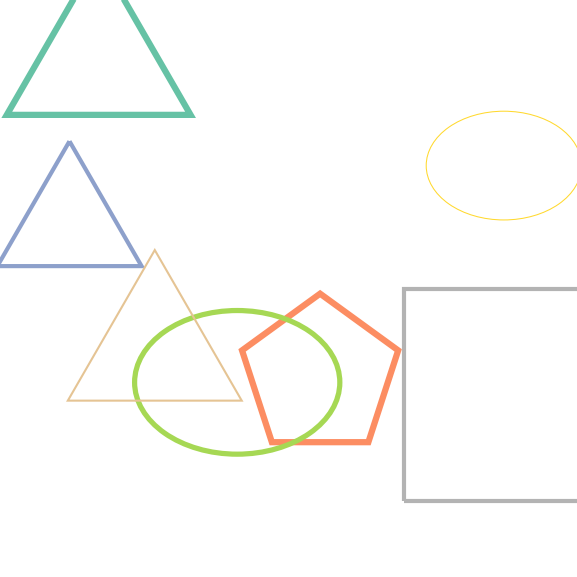[{"shape": "triangle", "thickness": 3, "radius": 0.92, "center": [0.171, 0.892]}, {"shape": "pentagon", "thickness": 3, "radius": 0.71, "center": [0.554, 0.348]}, {"shape": "triangle", "thickness": 2, "radius": 0.72, "center": [0.12, 0.61]}, {"shape": "oval", "thickness": 2.5, "radius": 0.89, "center": [0.411, 0.337]}, {"shape": "oval", "thickness": 0.5, "radius": 0.67, "center": [0.873, 0.712]}, {"shape": "triangle", "thickness": 1, "radius": 0.87, "center": [0.268, 0.392]}, {"shape": "square", "thickness": 2, "radius": 0.92, "center": [0.884, 0.315]}]